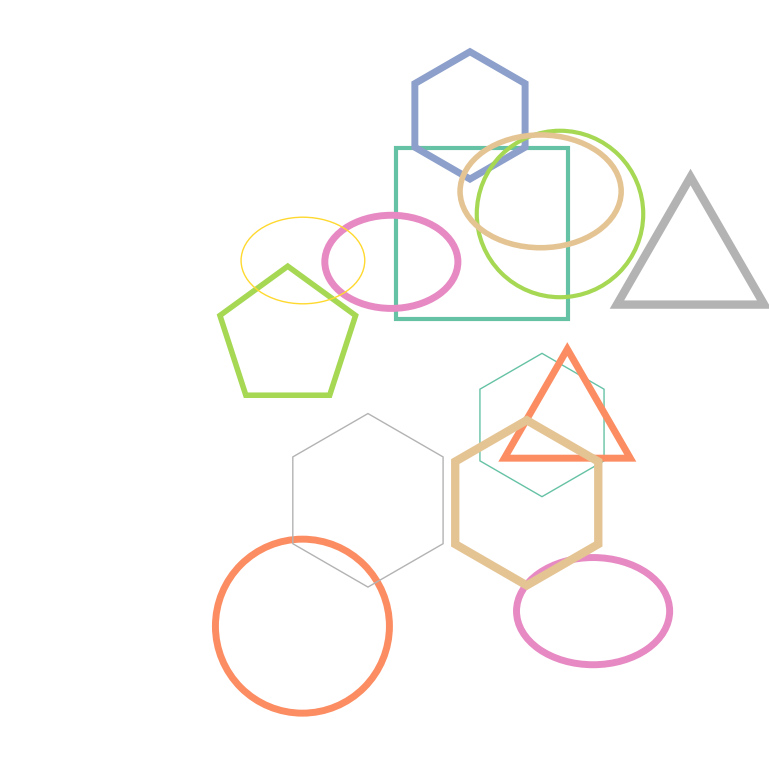[{"shape": "square", "thickness": 1.5, "radius": 0.56, "center": [0.626, 0.697]}, {"shape": "hexagon", "thickness": 0.5, "radius": 0.47, "center": [0.704, 0.448]}, {"shape": "triangle", "thickness": 2.5, "radius": 0.47, "center": [0.737, 0.452]}, {"shape": "circle", "thickness": 2.5, "radius": 0.56, "center": [0.393, 0.187]}, {"shape": "hexagon", "thickness": 2.5, "radius": 0.41, "center": [0.61, 0.85]}, {"shape": "oval", "thickness": 2.5, "radius": 0.5, "center": [0.77, 0.206]}, {"shape": "oval", "thickness": 2.5, "radius": 0.43, "center": [0.508, 0.66]}, {"shape": "circle", "thickness": 1.5, "radius": 0.54, "center": [0.727, 0.722]}, {"shape": "pentagon", "thickness": 2, "radius": 0.46, "center": [0.374, 0.562]}, {"shape": "oval", "thickness": 0.5, "radius": 0.4, "center": [0.393, 0.662]}, {"shape": "hexagon", "thickness": 3, "radius": 0.54, "center": [0.684, 0.347]}, {"shape": "oval", "thickness": 2, "radius": 0.52, "center": [0.702, 0.752]}, {"shape": "hexagon", "thickness": 0.5, "radius": 0.56, "center": [0.478, 0.35]}, {"shape": "triangle", "thickness": 3, "radius": 0.55, "center": [0.897, 0.66]}]